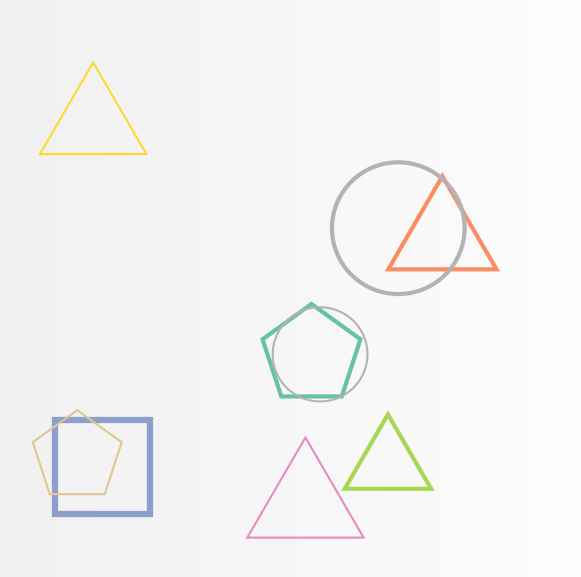[{"shape": "pentagon", "thickness": 2, "radius": 0.44, "center": [0.536, 0.384]}, {"shape": "triangle", "thickness": 2, "radius": 0.54, "center": [0.761, 0.587]}, {"shape": "square", "thickness": 3, "radius": 0.41, "center": [0.176, 0.191]}, {"shape": "triangle", "thickness": 1, "radius": 0.58, "center": [0.525, 0.126]}, {"shape": "triangle", "thickness": 2, "radius": 0.43, "center": [0.667, 0.196]}, {"shape": "triangle", "thickness": 1, "radius": 0.53, "center": [0.16, 0.785]}, {"shape": "pentagon", "thickness": 1, "radius": 0.4, "center": [0.133, 0.208]}, {"shape": "circle", "thickness": 2, "radius": 0.57, "center": [0.685, 0.604]}, {"shape": "circle", "thickness": 1, "radius": 0.41, "center": [0.551, 0.386]}]